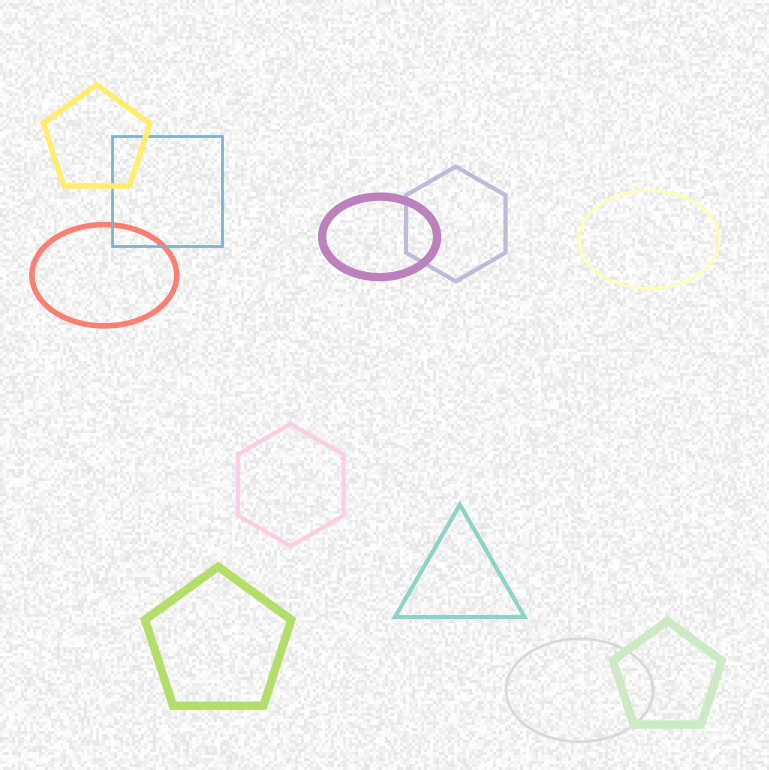[{"shape": "triangle", "thickness": 1.5, "radius": 0.49, "center": [0.597, 0.247]}, {"shape": "oval", "thickness": 1, "radius": 0.45, "center": [0.843, 0.689]}, {"shape": "hexagon", "thickness": 1.5, "radius": 0.37, "center": [0.592, 0.709]}, {"shape": "oval", "thickness": 2, "radius": 0.47, "center": [0.135, 0.643]}, {"shape": "square", "thickness": 1, "radius": 0.36, "center": [0.217, 0.752]}, {"shape": "pentagon", "thickness": 3, "radius": 0.5, "center": [0.283, 0.164]}, {"shape": "hexagon", "thickness": 1.5, "radius": 0.4, "center": [0.378, 0.37]}, {"shape": "oval", "thickness": 1, "radius": 0.48, "center": [0.753, 0.104]}, {"shape": "oval", "thickness": 3, "radius": 0.37, "center": [0.493, 0.692]}, {"shape": "pentagon", "thickness": 3, "radius": 0.37, "center": [0.867, 0.119]}, {"shape": "pentagon", "thickness": 2, "radius": 0.36, "center": [0.126, 0.817]}]